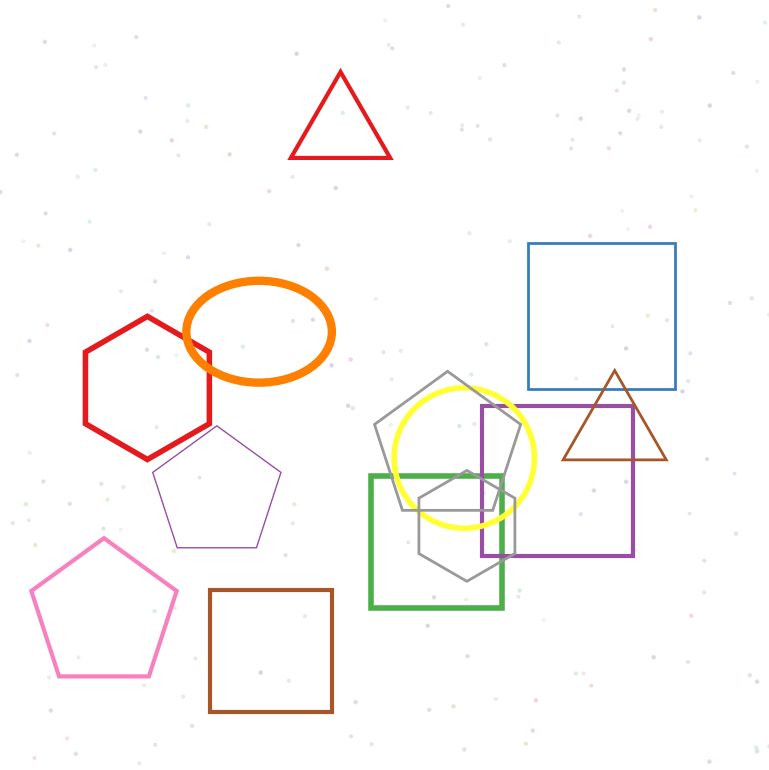[{"shape": "hexagon", "thickness": 2, "radius": 0.46, "center": [0.191, 0.496]}, {"shape": "triangle", "thickness": 1.5, "radius": 0.37, "center": [0.442, 0.832]}, {"shape": "square", "thickness": 1, "radius": 0.48, "center": [0.781, 0.59]}, {"shape": "square", "thickness": 2, "radius": 0.43, "center": [0.566, 0.296]}, {"shape": "square", "thickness": 1.5, "radius": 0.49, "center": [0.725, 0.375]}, {"shape": "pentagon", "thickness": 0.5, "radius": 0.44, "center": [0.282, 0.359]}, {"shape": "oval", "thickness": 3, "radius": 0.47, "center": [0.337, 0.569]}, {"shape": "circle", "thickness": 2, "radius": 0.46, "center": [0.603, 0.405]}, {"shape": "square", "thickness": 1.5, "radius": 0.4, "center": [0.352, 0.154]}, {"shape": "triangle", "thickness": 1, "radius": 0.39, "center": [0.798, 0.441]}, {"shape": "pentagon", "thickness": 1.5, "radius": 0.5, "center": [0.135, 0.202]}, {"shape": "hexagon", "thickness": 1, "radius": 0.36, "center": [0.606, 0.317]}, {"shape": "pentagon", "thickness": 1, "radius": 0.5, "center": [0.581, 0.418]}]